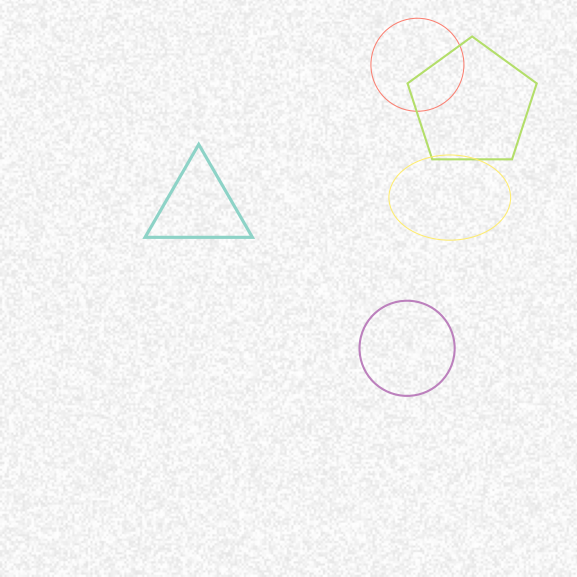[{"shape": "triangle", "thickness": 1.5, "radius": 0.54, "center": [0.344, 0.642]}, {"shape": "circle", "thickness": 0.5, "radius": 0.4, "center": [0.723, 0.887]}, {"shape": "pentagon", "thickness": 1, "radius": 0.59, "center": [0.818, 0.818]}, {"shape": "circle", "thickness": 1, "radius": 0.41, "center": [0.705, 0.396]}, {"shape": "oval", "thickness": 0.5, "radius": 0.53, "center": [0.779, 0.657]}]